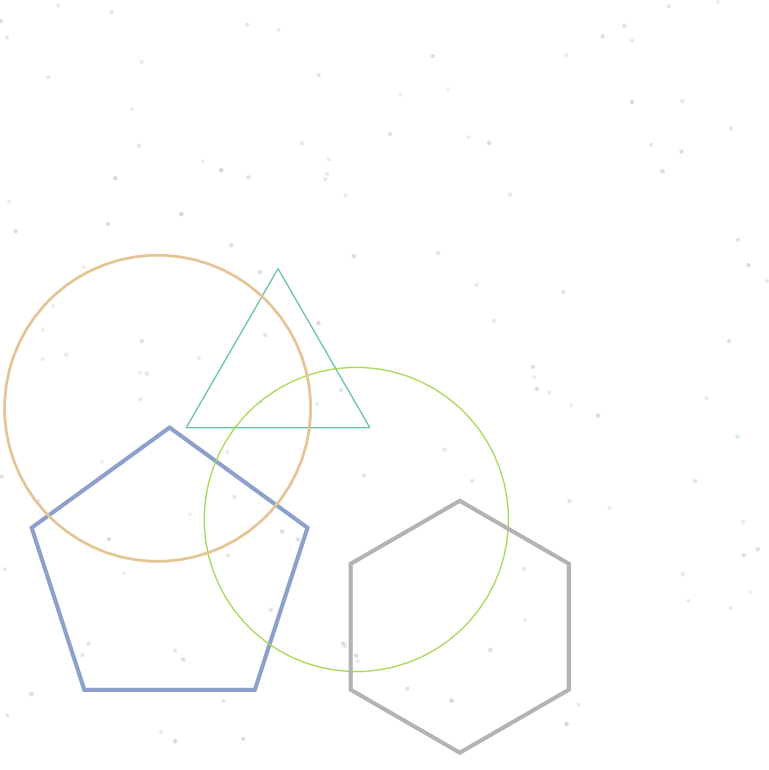[{"shape": "triangle", "thickness": 0.5, "radius": 0.69, "center": [0.361, 0.513]}, {"shape": "pentagon", "thickness": 1.5, "radius": 0.94, "center": [0.22, 0.256]}, {"shape": "circle", "thickness": 0.5, "radius": 0.99, "center": [0.463, 0.325]}, {"shape": "circle", "thickness": 1, "radius": 0.99, "center": [0.205, 0.47]}, {"shape": "hexagon", "thickness": 1.5, "radius": 0.82, "center": [0.597, 0.186]}]